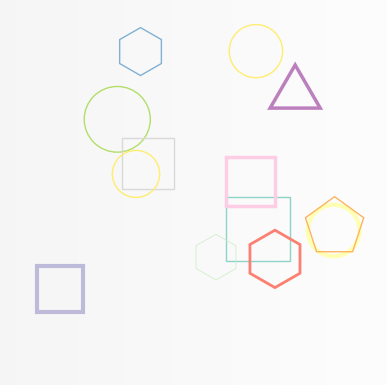[{"shape": "square", "thickness": 1, "radius": 0.42, "center": [0.665, 0.405]}, {"shape": "circle", "thickness": 3, "radius": 0.33, "center": [0.861, 0.401]}, {"shape": "square", "thickness": 3, "radius": 0.3, "center": [0.155, 0.249]}, {"shape": "hexagon", "thickness": 2, "radius": 0.37, "center": [0.71, 0.328]}, {"shape": "hexagon", "thickness": 1, "radius": 0.31, "center": [0.363, 0.866]}, {"shape": "pentagon", "thickness": 1, "radius": 0.4, "center": [0.863, 0.41]}, {"shape": "circle", "thickness": 1, "radius": 0.43, "center": [0.303, 0.69]}, {"shape": "square", "thickness": 2.5, "radius": 0.32, "center": [0.647, 0.529]}, {"shape": "square", "thickness": 1, "radius": 0.33, "center": [0.382, 0.575]}, {"shape": "triangle", "thickness": 2.5, "radius": 0.37, "center": [0.762, 0.757]}, {"shape": "hexagon", "thickness": 0.5, "radius": 0.3, "center": [0.557, 0.332]}, {"shape": "circle", "thickness": 1, "radius": 0.34, "center": [0.66, 0.867]}, {"shape": "circle", "thickness": 1, "radius": 0.31, "center": [0.351, 0.548]}]